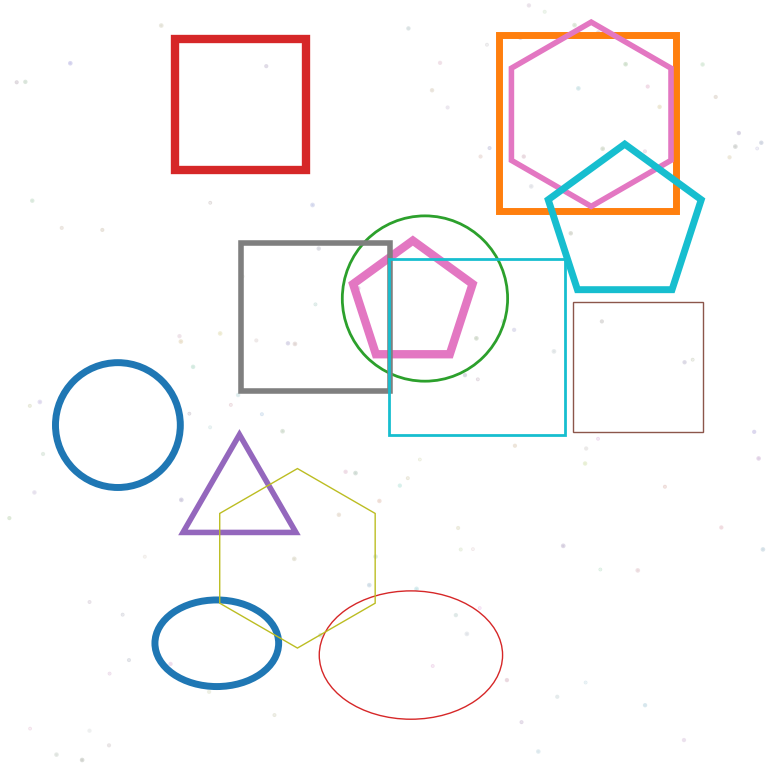[{"shape": "circle", "thickness": 2.5, "radius": 0.41, "center": [0.153, 0.448]}, {"shape": "oval", "thickness": 2.5, "radius": 0.4, "center": [0.282, 0.165]}, {"shape": "square", "thickness": 2.5, "radius": 0.57, "center": [0.763, 0.84]}, {"shape": "circle", "thickness": 1, "radius": 0.54, "center": [0.552, 0.612]}, {"shape": "square", "thickness": 3, "radius": 0.43, "center": [0.313, 0.864]}, {"shape": "oval", "thickness": 0.5, "radius": 0.6, "center": [0.534, 0.149]}, {"shape": "triangle", "thickness": 2, "radius": 0.42, "center": [0.311, 0.351]}, {"shape": "square", "thickness": 0.5, "radius": 0.42, "center": [0.828, 0.523]}, {"shape": "hexagon", "thickness": 2, "radius": 0.6, "center": [0.768, 0.852]}, {"shape": "pentagon", "thickness": 3, "radius": 0.41, "center": [0.536, 0.606]}, {"shape": "square", "thickness": 2, "radius": 0.48, "center": [0.41, 0.589]}, {"shape": "hexagon", "thickness": 0.5, "radius": 0.58, "center": [0.386, 0.275]}, {"shape": "pentagon", "thickness": 2.5, "radius": 0.52, "center": [0.811, 0.708]}, {"shape": "square", "thickness": 1, "radius": 0.57, "center": [0.619, 0.55]}]